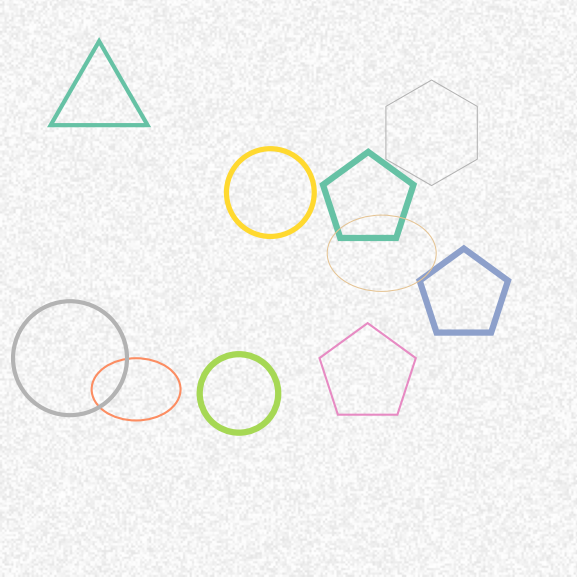[{"shape": "pentagon", "thickness": 3, "radius": 0.41, "center": [0.638, 0.654]}, {"shape": "triangle", "thickness": 2, "radius": 0.48, "center": [0.172, 0.831]}, {"shape": "oval", "thickness": 1, "radius": 0.38, "center": [0.236, 0.325]}, {"shape": "pentagon", "thickness": 3, "radius": 0.4, "center": [0.803, 0.488]}, {"shape": "pentagon", "thickness": 1, "radius": 0.44, "center": [0.637, 0.352]}, {"shape": "circle", "thickness": 3, "radius": 0.34, "center": [0.414, 0.318]}, {"shape": "circle", "thickness": 2.5, "radius": 0.38, "center": [0.468, 0.666]}, {"shape": "oval", "thickness": 0.5, "radius": 0.47, "center": [0.661, 0.561]}, {"shape": "circle", "thickness": 2, "radius": 0.49, "center": [0.121, 0.379]}, {"shape": "hexagon", "thickness": 0.5, "radius": 0.46, "center": [0.747, 0.769]}]